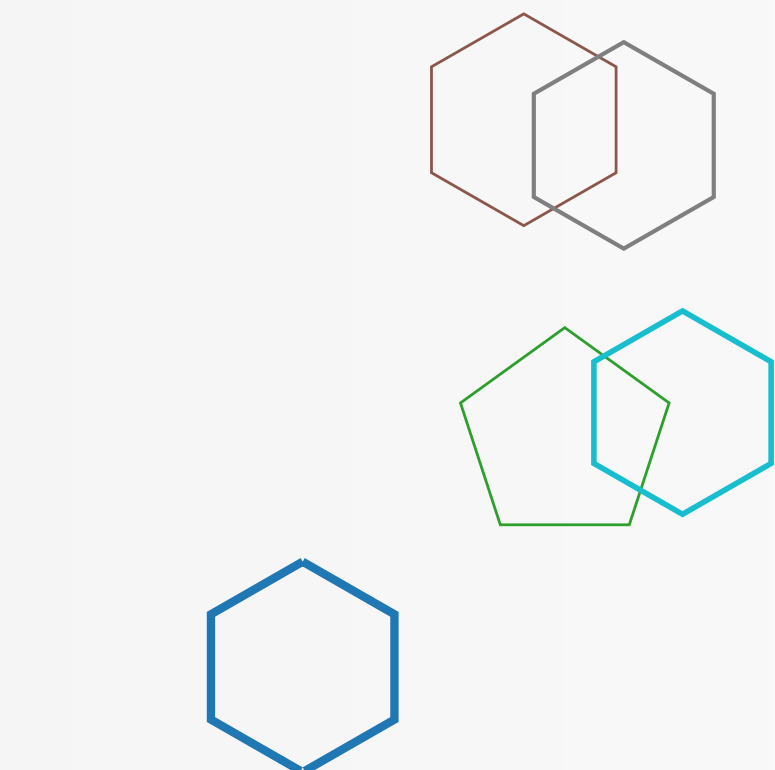[{"shape": "hexagon", "thickness": 3, "radius": 0.68, "center": [0.391, 0.134]}, {"shape": "pentagon", "thickness": 1, "radius": 0.71, "center": [0.729, 0.433]}, {"shape": "hexagon", "thickness": 1, "radius": 0.69, "center": [0.676, 0.844]}, {"shape": "hexagon", "thickness": 1.5, "radius": 0.67, "center": [0.805, 0.811]}, {"shape": "hexagon", "thickness": 2, "radius": 0.66, "center": [0.881, 0.464]}]